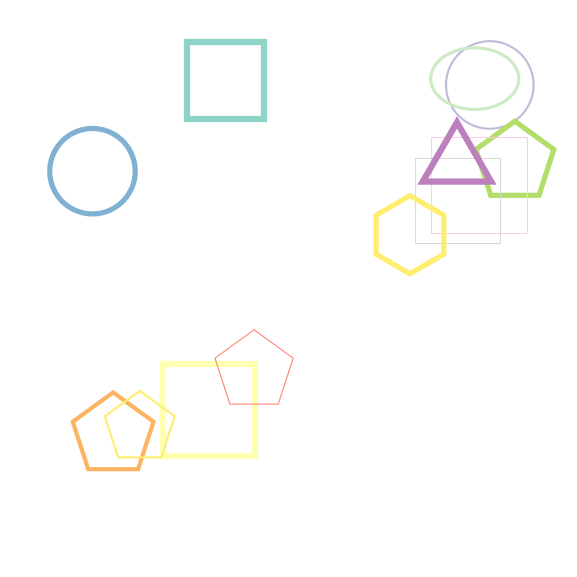[{"shape": "square", "thickness": 3, "radius": 0.33, "center": [0.39, 0.86]}, {"shape": "square", "thickness": 3, "radius": 0.4, "center": [0.362, 0.289]}, {"shape": "circle", "thickness": 1, "radius": 0.38, "center": [0.848, 0.852]}, {"shape": "pentagon", "thickness": 0.5, "radius": 0.36, "center": [0.44, 0.357]}, {"shape": "circle", "thickness": 2.5, "radius": 0.37, "center": [0.16, 0.703]}, {"shape": "pentagon", "thickness": 2, "radius": 0.37, "center": [0.196, 0.246]}, {"shape": "pentagon", "thickness": 2.5, "radius": 0.36, "center": [0.892, 0.718]}, {"shape": "square", "thickness": 0.5, "radius": 0.42, "center": [0.829, 0.679]}, {"shape": "square", "thickness": 0.5, "radius": 0.37, "center": [0.792, 0.652]}, {"shape": "triangle", "thickness": 3, "radius": 0.34, "center": [0.791, 0.719]}, {"shape": "oval", "thickness": 1.5, "radius": 0.38, "center": [0.822, 0.863]}, {"shape": "hexagon", "thickness": 2.5, "radius": 0.34, "center": [0.71, 0.593]}, {"shape": "pentagon", "thickness": 1, "radius": 0.32, "center": [0.242, 0.259]}]